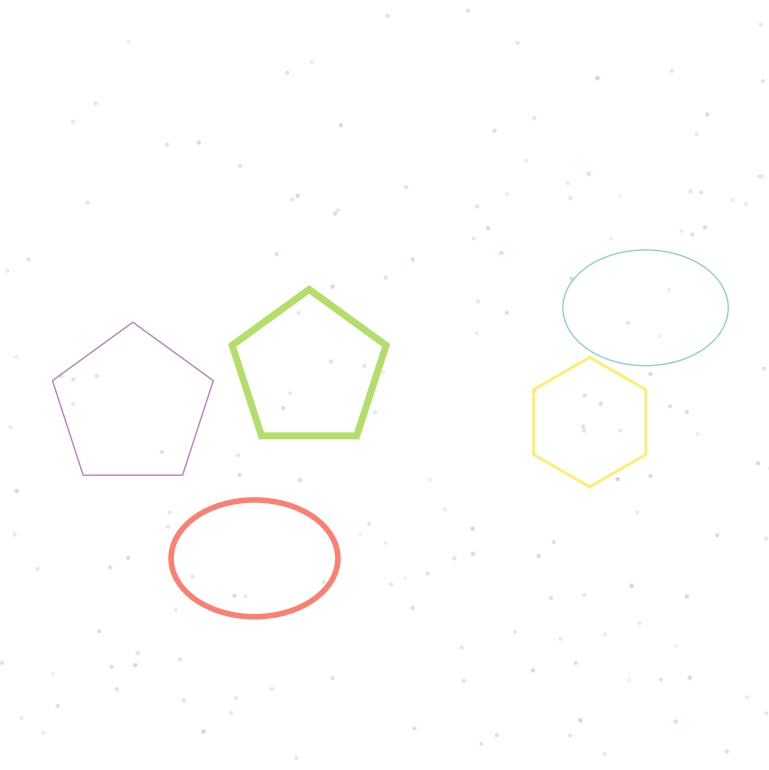[{"shape": "oval", "thickness": 0.5, "radius": 0.54, "center": [0.838, 0.6]}, {"shape": "oval", "thickness": 2, "radius": 0.54, "center": [0.331, 0.275]}, {"shape": "pentagon", "thickness": 2.5, "radius": 0.53, "center": [0.401, 0.519]}, {"shape": "pentagon", "thickness": 0.5, "radius": 0.55, "center": [0.173, 0.472]}, {"shape": "hexagon", "thickness": 1, "radius": 0.42, "center": [0.766, 0.452]}]